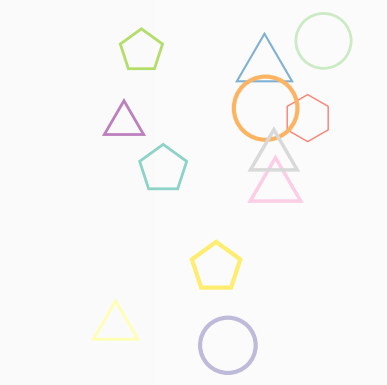[{"shape": "pentagon", "thickness": 2, "radius": 0.32, "center": [0.421, 0.561]}, {"shape": "triangle", "thickness": 2, "radius": 0.33, "center": [0.299, 0.152]}, {"shape": "circle", "thickness": 3, "radius": 0.36, "center": [0.588, 0.103]}, {"shape": "hexagon", "thickness": 1, "radius": 0.31, "center": [0.794, 0.693]}, {"shape": "triangle", "thickness": 1.5, "radius": 0.41, "center": [0.682, 0.83]}, {"shape": "circle", "thickness": 3, "radius": 0.41, "center": [0.686, 0.719]}, {"shape": "pentagon", "thickness": 2, "radius": 0.29, "center": [0.365, 0.868]}, {"shape": "triangle", "thickness": 2.5, "radius": 0.38, "center": [0.711, 0.515]}, {"shape": "triangle", "thickness": 2.5, "radius": 0.35, "center": [0.707, 0.594]}, {"shape": "triangle", "thickness": 2, "radius": 0.29, "center": [0.32, 0.68]}, {"shape": "circle", "thickness": 2, "radius": 0.36, "center": [0.835, 0.894]}, {"shape": "pentagon", "thickness": 3, "radius": 0.33, "center": [0.558, 0.306]}]